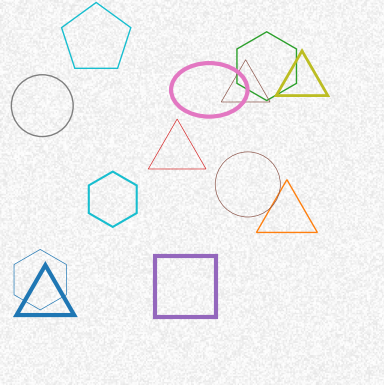[{"shape": "hexagon", "thickness": 0.5, "radius": 0.39, "center": [0.104, 0.274]}, {"shape": "triangle", "thickness": 3, "radius": 0.43, "center": [0.118, 0.225]}, {"shape": "triangle", "thickness": 1, "radius": 0.46, "center": [0.745, 0.442]}, {"shape": "hexagon", "thickness": 1, "radius": 0.45, "center": [0.693, 0.828]}, {"shape": "triangle", "thickness": 0.5, "radius": 0.43, "center": [0.46, 0.604]}, {"shape": "square", "thickness": 3, "radius": 0.4, "center": [0.481, 0.257]}, {"shape": "triangle", "thickness": 0.5, "radius": 0.37, "center": [0.638, 0.772]}, {"shape": "circle", "thickness": 0.5, "radius": 0.42, "center": [0.644, 0.521]}, {"shape": "oval", "thickness": 3, "radius": 0.5, "center": [0.544, 0.767]}, {"shape": "circle", "thickness": 1, "radius": 0.4, "center": [0.11, 0.726]}, {"shape": "triangle", "thickness": 2, "radius": 0.39, "center": [0.784, 0.79]}, {"shape": "pentagon", "thickness": 1, "radius": 0.47, "center": [0.25, 0.899]}, {"shape": "hexagon", "thickness": 1.5, "radius": 0.36, "center": [0.293, 0.482]}]